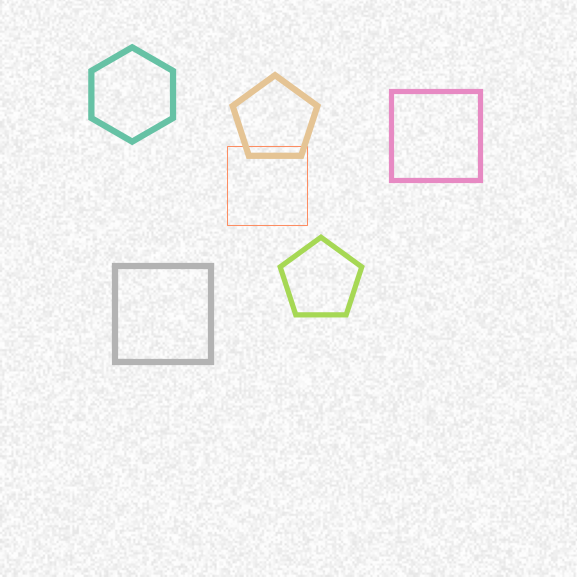[{"shape": "hexagon", "thickness": 3, "radius": 0.41, "center": [0.229, 0.836]}, {"shape": "square", "thickness": 0.5, "radius": 0.34, "center": [0.462, 0.678]}, {"shape": "square", "thickness": 2.5, "radius": 0.38, "center": [0.754, 0.765]}, {"shape": "pentagon", "thickness": 2.5, "radius": 0.37, "center": [0.556, 0.514]}, {"shape": "pentagon", "thickness": 3, "radius": 0.39, "center": [0.476, 0.792]}, {"shape": "square", "thickness": 3, "radius": 0.42, "center": [0.282, 0.456]}]